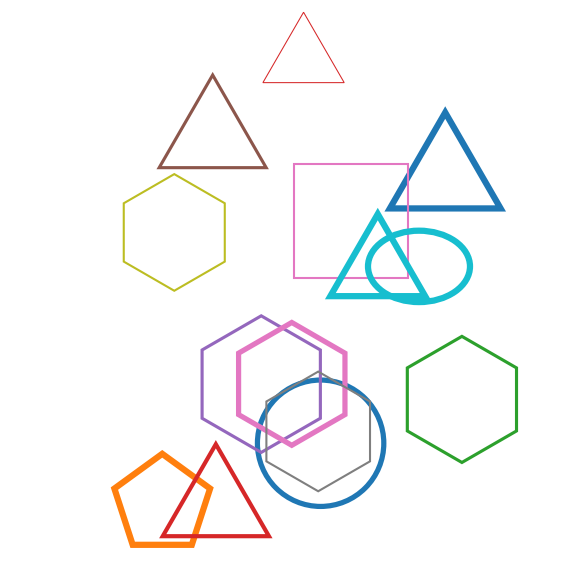[{"shape": "triangle", "thickness": 3, "radius": 0.55, "center": [0.771, 0.694]}, {"shape": "circle", "thickness": 2.5, "radius": 0.55, "center": [0.555, 0.232]}, {"shape": "pentagon", "thickness": 3, "radius": 0.44, "center": [0.281, 0.126]}, {"shape": "hexagon", "thickness": 1.5, "radius": 0.55, "center": [0.8, 0.307]}, {"shape": "triangle", "thickness": 2, "radius": 0.53, "center": [0.374, 0.124]}, {"shape": "triangle", "thickness": 0.5, "radius": 0.41, "center": [0.526, 0.897]}, {"shape": "hexagon", "thickness": 1.5, "radius": 0.59, "center": [0.452, 0.334]}, {"shape": "triangle", "thickness": 1.5, "radius": 0.53, "center": [0.368, 0.762]}, {"shape": "hexagon", "thickness": 2.5, "radius": 0.53, "center": [0.505, 0.334]}, {"shape": "square", "thickness": 1, "radius": 0.5, "center": [0.608, 0.616]}, {"shape": "hexagon", "thickness": 1, "radius": 0.52, "center": [0.551, 0.252]}, {"shape": "hexagon", "thickness": 1, "radius": 0.5, "center": [0.302, 0.597]}, {"shape": "triangle", "thickness": 3, "radius": 0.47, "center": [0.654, 0.534]}, {"shape": "oval", "thickness": 3, "radius": 0.44, "center": [0.726, 0.538]}]